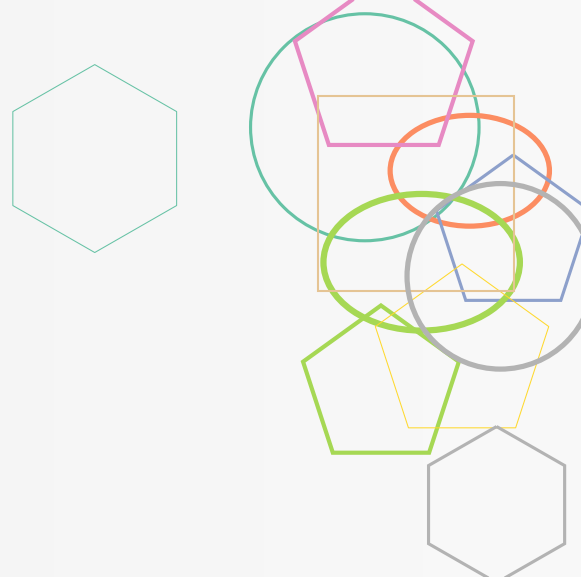[{"shape": "hexagon", "thickness": 0.5, "radius": 0.81, "center": [0.163, 0.725]}, {"shape": "circle", "thickness": 1.5, "radius": 0.98, "center": [0.628, 0.779]}, {"shape": "oval", "thickness": 2.5, "radius": 0.69, "center": [0.808, 0.703]}, {"shape": "pentagon", "thickness": 1.5, "radius": 0.7, "center": [0.883, 0.592]}, {"shape": "pentagon", "thickness": 2, "radius": 0.8, "center": [0.66, 0.878]}, {"shape": "pentagon", "thickness": 2, "radius": 0.7, "center": [0.655, 0.329]}, {"shape": "oval", "thickness": 3, "radius": 0.84, "center": [0.725, 0.545]}, {"shape": "pentagon", "thickness": 0.5, "radius": 0.78, "center": [0.795, 0.385]}, {"shape": "square", "thickness": 1, "radius": 0.84, "center": [0.715, 0.664]}, {"shape": "hexagon", "thickness": 1.5, "radius": 0.68, "center": [0.854, 0.125]}, {"shape": "circle", "thickness": 2.5, "radius": 0.8, "center": [0.861, 0.521]}]